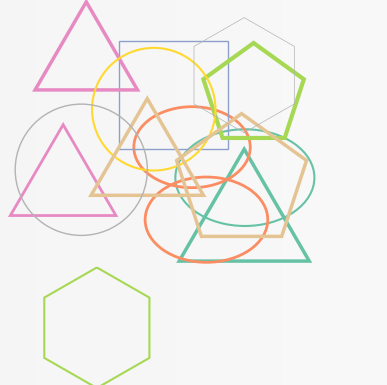[{"shape": "oval", "thickness": 1.5, "radius": 0.9, "center": [0.632, 0.539]}, {"shape": "triangle", "thickness": 2.5, "radius": 0.97, "center": [0.63, 0.419]}, {"shape": "oval", "thickness": 2, "radius": 0.79, "center": [0.533, 0.429]}, {"shape": "oval", "thickness": 2, "radius": 0.75, "center": [0.496, 0.618]}, {"shape": "square", "thickness": 1, "radius": 0.7, "center": [0.448, 0.754]}, {"shape": "triangle", "thickness": 2, "radius": 0.79, "center": [0.163, 0.519]}, {"shape": "triangle", "thickness": 2.5, "radius": 0.76, "center": [0.223, 0.843]}, {"shape": "hexagon", "thickness": 1.5, "radius": 0.78, "center": [0.25, 0.149]}, {"shape": "pentagon", "thickness": 3, "radius": 0.68, "center": [0.654, 0.752]}, {"shape": "circle", "thickness": 1.5, "radius": 0.8, "center": [0.397, 0.716]}, {"shape": "triangle", "thickness": 2.5, "radius": 0.84, "center": [0.38, 0.576]}, {"shape": "pentagon", "thickness": 2.5, "radius": 0.88, "center": [0.623, 0.529]}, {"shape": "circle", "thickness": 1, "radius": 0.85, "center": [0.21, 0.559]}, {"shape": "hexagon", "thickness": 0.5, "radius": 0.75, "center": [0.63, 0.805]}]